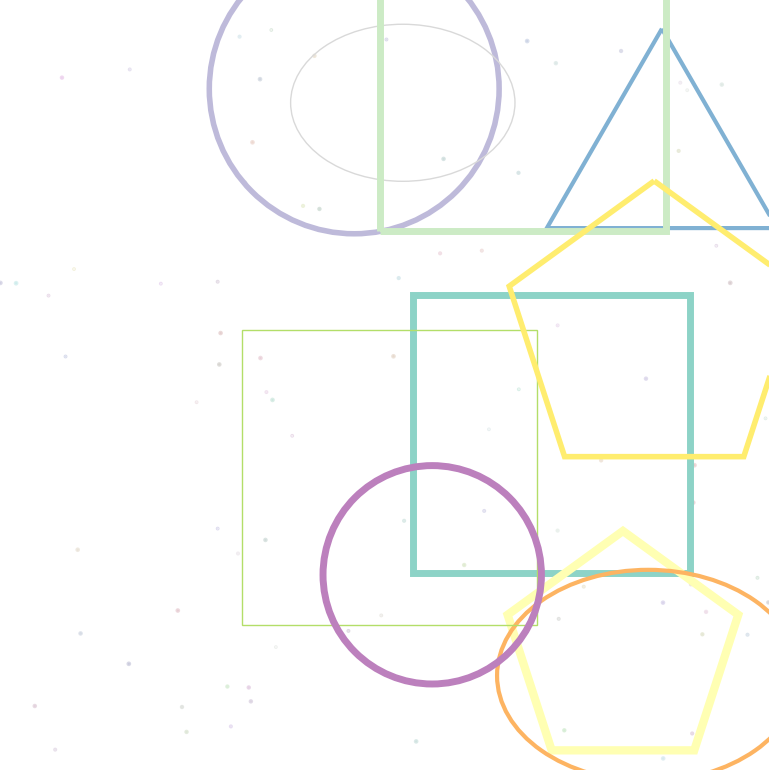[{"shape": "square", "thickness": 2.5, "radius": 0.9, "center": [0.716, 0.436]}, {"shape": "pentagon", "thickness": 3, "radius": 0.79, "center": [0.809, 0.153]}, {"shape": "circle", "thickness": 2, "radius": 0.94, "center": [0.46, 0.885]}, {"shape": "triangle", "thickness": 1.5, "radius": 0.86, "center": [0.86, 0.79]}, {"shape": "oval", "thickness": 1.5, "radius": 0.98, "center": [0.842, 0.123]}, {"shape": "square", "thickness": 0.5, "radius": 0.96, "center": [0.506, 0.38]}, {"shape": "oval", "thickness": 0.5, "radius": 0.73, "center": [0.523, 0.867]}, {"shape": "circle", "thickness": 2.5, "radius": 0.71, "center": [0.561, 0.254]}, {"shape": "square", "thickness": 2.5, "radius": 0.93, "center": [0.679, 0.885]}, {"shape": "pentagon", "thickness": 2, "radius": 0.99, "center": [0.85, 0.567]}]